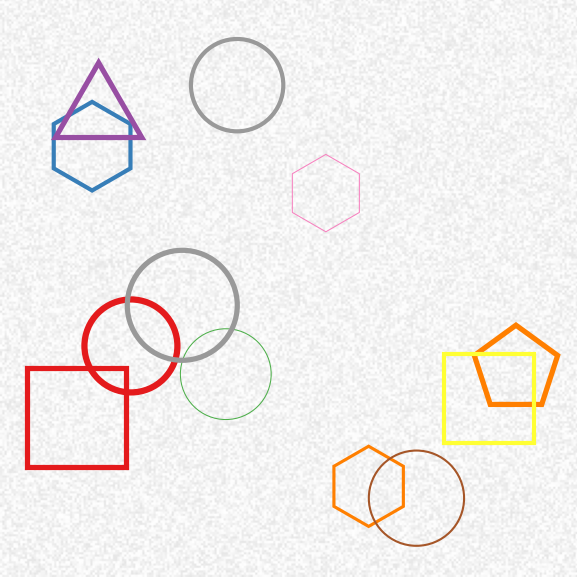[{"shape": "circle", "thickness": 3, "radius": 0.4, "center": [0.227, 0.4]}, {"shape": "square", "thickness": 2.5, "radius": 0.43, "center": [0.132, 0.276]}, {"shape": "hexagon", "thickness": 2, "radius": 0.38, "center": [0.159, 0.746]}, {"shape": "circle", "thickness": 0.5, "radius": 0.39, "center": [0.391, 0.351]}, {"shape": "triangle", "thickness": 2.5, "radius": 0.43, "center": [0.171, 0.804]}, {"shape": "pentagon", "thickness": 2.5, "radius": 0.38, "center": [0.893, 0.36]}, {"shape": "hexagon", "thickness": 1.5, "radius": 0.35, "center": [0.638, 0.157]}, {"shape": "square", "thickness": 2, "radius": 0.39, "center": [0.847, 0.31]}, {"shape": "circle", "thickness": 1, "radius": 0.41, "center": [0.721, 0.136]}, {"shape": "hexagon", "thickness": 0.5, "radius": 0.34, "center": [0.564, 0.665]}, {"shape": "circle", "thickness": 2.5, "radius": 0.48, "center": [0.316, 0.47]}, {"shape": "circle", "thickness": 2, "radius": 0.4, "center": [0.411, 0.852]}]